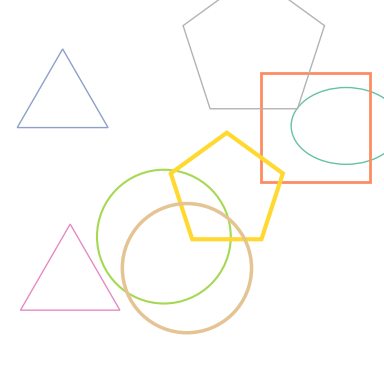[{"shape": "oval", "thickness": 1, "radius": 0.71, "center": [0.899, 0.673]}, {"shape": "square", "thickness": 2, "radius": 0.71, "center": [0.82, 0.669]}, {"shape": "triangle", "thickness": 1, "radius": 0.68, "center": [0.163, 0.737]}, {"shape": "triangle", "thickness": 1, "radius": 0.75, "center": [0.182, 0.269]}, {"shape": "circle", "thickness": 1.5, "radius": 0.87, "center": [0.426, 0.385]}, {"shape": "pentagon", "thickness": 3, "radius": 0.77, "center": [0.589, 0.502]}, {"shape": "circle", "thickness": 2.5, "radius": 0.84, "center": [0.486, 0.303]}, {"shape": "pentagon", "thickness": 1, "radius": 0.97, "center": [0.659, 0.874]}]